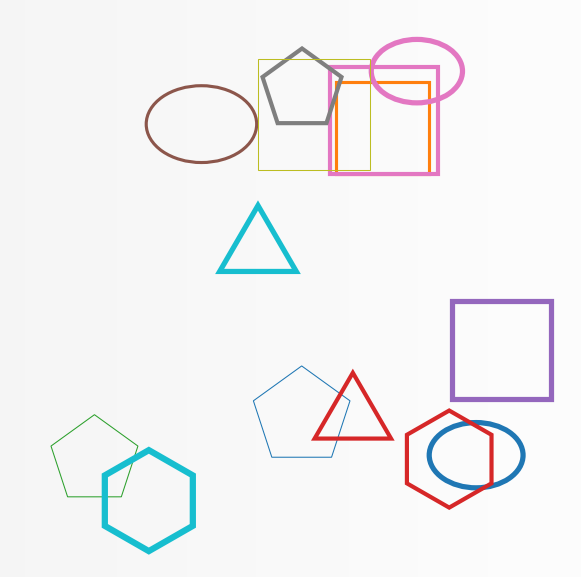[{"shape": "oval", "thickness": 2.5, "radius": 0.4, "center": [0.819, 0.211]}, {"shape": "pentagon", "thickness": 0.5, "radius": 0.44, "center": [0.519, 0.278]}, {"shape": "square", "thickness": 1.5, "radius": 0.4, "center": [0.658, 0.778]}, {"shape": "pentagon", "thickness": 0.5, "radius": 0.39, "center": [0.163, 0.202]}, {"shape": "triangle", "thickness": 2, "radius": 0.38, "center": [0.607, 0.278]}, {"shape": "hexagon", "thickness": 2, "radius": 0.42, "center": [0.773, 0.204]}, {"shape": "square", "thickness": 2.5, "radius": 0.42, "center": [0.863, 0.392]}, {"shape": "oval", "thickness": 1.5, "radius": 0.48, "center": [0.347, 0.784]}, {"shape": "square", "thickness": 2, "radius": 0.46, "center": [0.66, 0.791]}, {"shape": "oval", "thickness": 2.5, "radius": 0.39, "center": [0.717, 0.876]}, {"shape": "pentagon", "thickness": 2, "radius": 0.36, "center": [0.52, 0.844]}, {"shape": "square", "thickness": 0.5, "radius": 0.48, "center": [0.541, 0.801]}, {"shape": "triangle", "thickness": 2.5, "radius": 0.38, "center": [0.444, 0.567]}, {"shape": "hexagon", "thickness": 3, "radius": 0.44, "center": [0.256, 0.132]}]